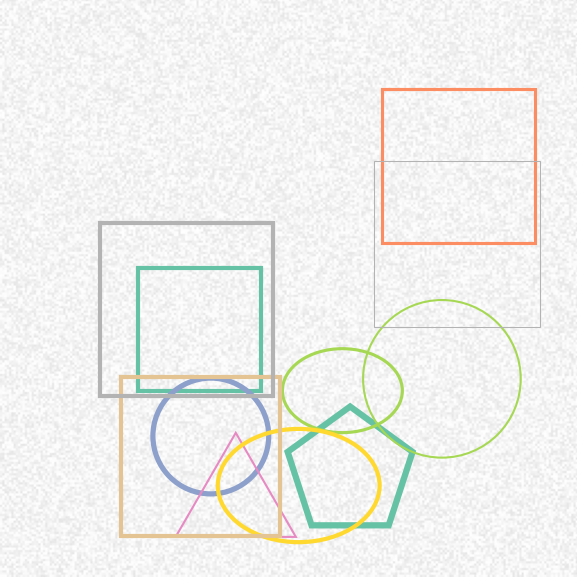[{"shape": "pentagon", "thickness": 3, "radius": 0.57, "center": [0.606, 0.181]}, {"shape": "square", "thickness": 2, "radius": 0.53, "center": [0.346, 0.428]}, {"shape": "square", "thickness": 1.5, "radius": 0.66, "center": [0.794, 0.712]}, {"shape": "circle", "thickness": 2.5, "radius": 0.5, "center": [0.365, 0.244]}, {"shape": "triangle", "thickness": 1, "radius": 0.6, "center": [0.408, 0.13]}, {"shape": "circle", "thickness": 1, "radius": 0.68, "center": [0.765, 0.343]}, {"shape": "oval", "thickness": 1.5, "radius": 0.52, "center": [0.593, 0.323]}, {"shape": "oval", "thickness": 2, "radius": 0.7, "center": [0.517, 0.158]}, {"shape": "square", "thickness": 2, "radius": 0.69, "center": [0.347, 0.209]}, {"shape": "square", "thickness": 2, "radius": 0.75, "center": [0.323, 0.463]}, {"shape": "square", "thickness": 0.5, "radius": 0.72, "center": [0.792, 0.576]}]